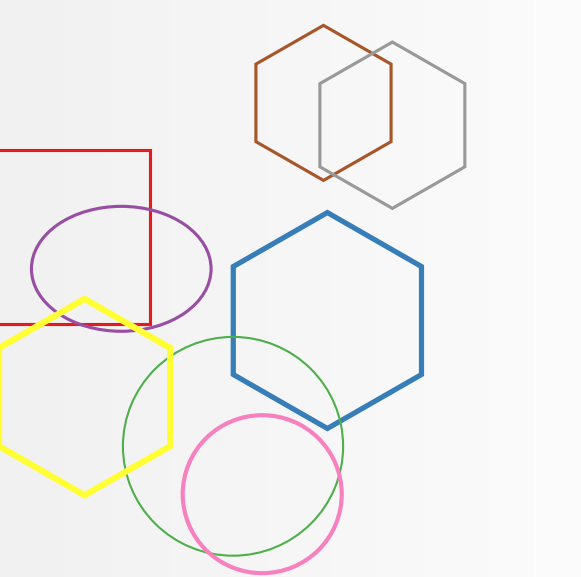[{"shape": "square", "thickness": 1.5, "radius": 0.75, "center": [0.107, 0.589]}, {"shape": "hexagon", "thickness": 2.5, "radius": 0.93, "center": [0.563, 0.444]}, {"shape": "circle", "thickness": 1, "radius": 0.95, "center": [0.401, 0.226]}, {"shape": "oval", "thickness": 1.5, "radius": 0.77, "center": [0.209, 0.534]}, {"shape": "hexagon", "thickness": 3, "radius": 0.85, "center": [0.146, 0.312]}, {"shape": "hexagon", "thickness": 1.5, "radius": 0.67, "center": [0.557, 0.821]}, {"shape": "circle", "thickness": 2, "radius": 0.68, "center": [0.451, 0.143]}, {"shape": "hexagon", "thickness": 1.5, "radius": 0.72, "center": [0.675, 0.782]}]